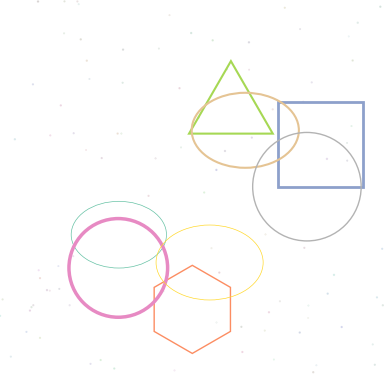[{"shape": "oval", "thickness": 0.5, "radius": 0.62, "center": [0.309, 0.39]}, {"shape": "hexagon", "thickness": 1, "radius": 0.57, "center": [0.5, 0.196]}, {"shape": "square", "thickness": 2, "radius": 0.55, "center": [0.832, 0.625]}, {"shape": "circle", "thickness": 2.5, "radius": 0.64, "center": [0.307, 0.304]}, {"shape": "triangle", "thickness": 1.5, "radius": 0.63, "center": [0.6, 0.716]}, {"shape": "oval", "thickness": 0.5, "radius": 0.7, "center": [0.544, 0.318]}, {"shape": "oval", "thickness": 1.5, "radius": 0.7, "center": [0.637, 0.662]}, {"shape": "circle", "thickness": 1, "radius": 0.7, "center": [0.797, 0.515]}]